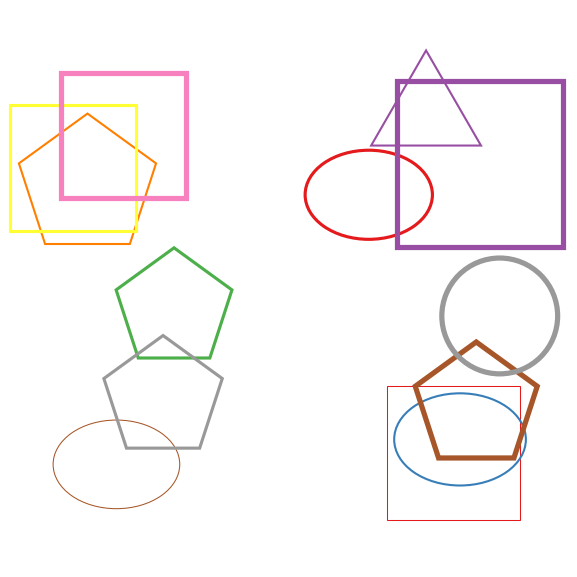[{"shape": "oval", "thickness": 1.5, "radius": 0.55, "center": [0.639, 0.662]}, {"shape": "square", "thickness": 0.5, "radius": 0.58, "center": [0.786, 0.215]}, {"shape": "oval", "thickness": 1, "radius": 0.57, "center": [0.797, 0.238]}, {"shape": "pentagon", "thickness": 1.5, "radius": 0.53, "center": [0.301, 0.465]}, {"shape": "triangle", "thickness": 1, "radius": 0.55, "center": [0.738, 0.802]}, {"shape": "square", "thickness": 2.5, "radius": 0.72, "center": [0.831, 0.715]}, {"shape": "pentagon", "thickness": 1, "radius": 0.62, "center": [0.151, 0.678]}, {"shape": "square", "thickness": 1.5, "radius": 0.54, "center": [0.126, 0.708]}, {"shape": "pentagon", "thickness": 2.5, "radius": 0.56, "center": [0.825, 0.296]}, {"shape": "oval", "thickness": 0.5, "radius": 0.55, "center": [0.202, 0.195]}, {"shape": "square", "thickness": 2.5, "radius": 0.54, "center": [0.214, 0.765]}, {"shape": "pentagon", "thickness": 1.5, "radius": 0.54, "center": [0.282, 0.31]}, {"shape": "circle", "thickness": 2.5, "radius": 0.5, "center": [0.865, 0.452]}]